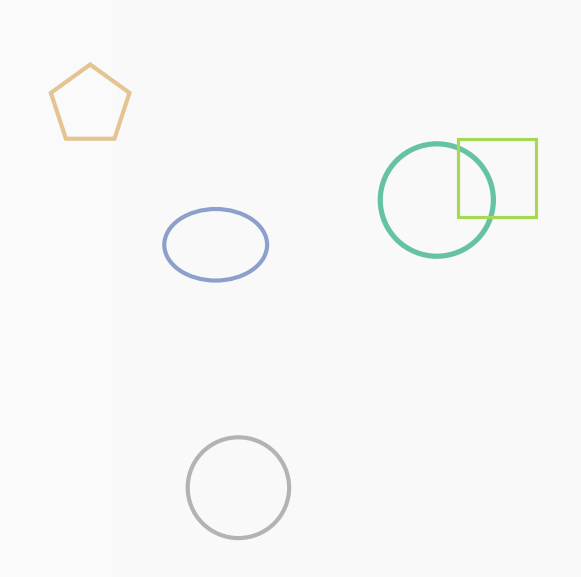[{"shape": "circle", "thickness": 2.5, "radius": 0.49, "center": [0.752, 0.653]}, {"shape": "oval", "thickness": 2, "radius": 0.44, "center": [0.371, 0.575]}, {"shape": "square", "thickness": 1.5, "radius": 0.34, "center": [0.855, 0.691]}, {"shape": "pentagon", "thickness": 2, "radius": 0.36, "center": [0.155, 0.816]}, {"shape": "circle", "thickness": 2, "radius": 0.44, "center": [0.41, 0.155]}]